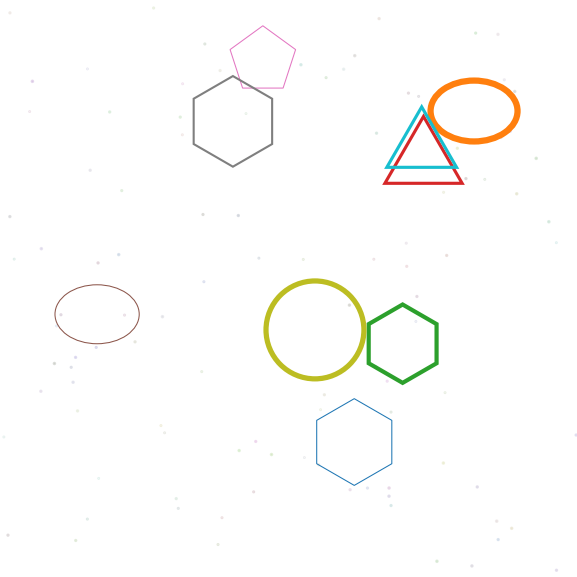[{"shape": "hexagon", "thickness": 0.5, "radius": 0.38, "center": [0.613, 0.234]}, {"shape": "oval", "thickness": 3, "radius": 0.38, "center": [0.821, 0.807]}, {"shape": "hexagon", "thickness": 2, "radius": 0.34, "center": [0.697, 0.404]}, {"shape": "triangle", "thickness": 1.5, "radius": 0.39, "center": [0.733, 0.72]}, {"shape": "oval", "thickness": 0.5, "radius": 0.36, "center": [0.168, 0.455]}, {"shape": "pentagon", "thickness": 0.5, "radius": 0.3, "center": [0.455, 0.895]}, {"shape": "hexagon", "thickness": 1, "radius": 0.39, "center": [0.403, 0.789]}, {"shape": "circle", "thickness": 2.5, "radius": 0.42, "center": [0.545, 0.428]}, {"shape": "triangle", "thickness": 1.5, "radius": 0.35, "center": [0.73, 0.744]}]